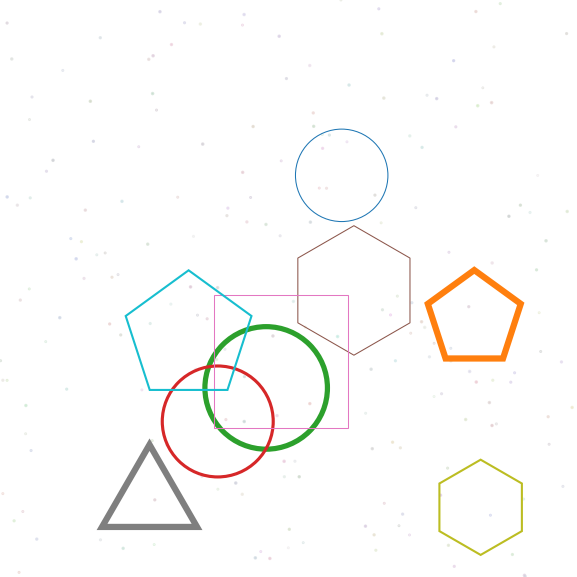[{"shape": "circle", "thickness": 0.5, "radius": 0.4, "center": [0.592, 0.696]}, {"shape": "pentagon", "thickness": 3, "radius": 0.42, "center": [0.821, 0.447]}, {"shape": "circle", "thickness": 2.5, "radius": 0.53, "center": [0.461, 0.327]}, {"shape": "circle", "thickness": 1.5, "radius": 0.48, "center": [0.377, 0.269]}, {"shape": "hexagon", "thickness": 0.5, "radius": 0.56, "center": [0.613, 0.496]}, {"shape": "square", "thickness": 0.5, "radius": 0.58, "center": [0.487, 0.373]}, {"shape": "triangle", "thickness": 3, "radius": 0.47, "center": [0.259, 0.134]}, {"shape": "hexagon", "thickness": 1, "radius": 0.41, "center": [0.832, 0.121]}, {"shape": "pentagon", "thickness": 1, "radius": 0.57, "center": [0.327, 0.417]}]